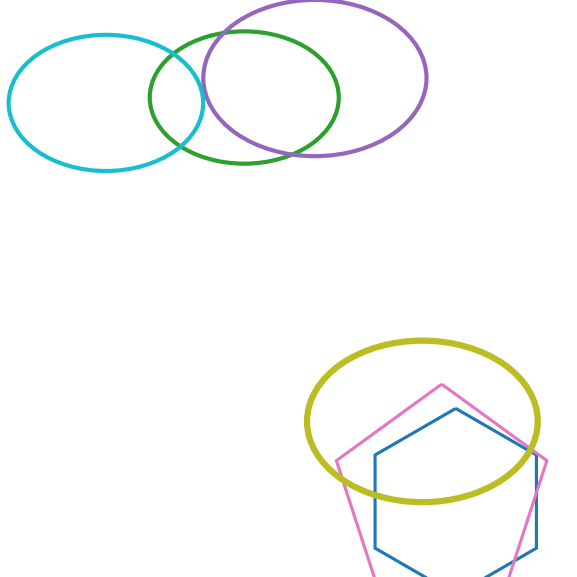[{"shape": "hexagon", "thickness": 1.5, "radius": 0.81, "center": [0.789, 0.131]}, {"shape": "oval", "thickness": 2, "radius": 0.82, "center": [0.423, 0.83]}, {"shape": "oval", "thickness": 2, "radius": 0.97, "center": [0.545, 0.864]}, {"shape": "pentagon", "thickness": 1.5, "radius": 0.96, "center": [0.765, 0.142]}, {"shape": "oval", "thickness": 3, "radius": 1.0, "center": [0.731, 0.269]}, {"shape": "oval", "thickness": 2, "radius": 0.84, "center": [0.183, 0.821]}]